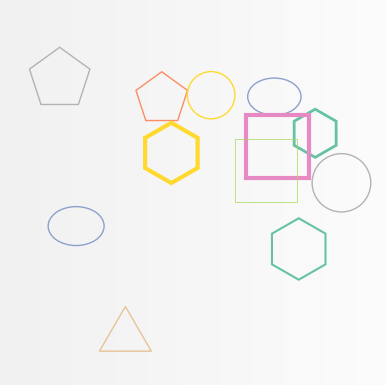[{"shape": "hexagon", "thickness": 2, "radius": 0.31, "center": [0.813, 0.654]}, {"shape": "hexagon", "thickness": 1.5, "radius": 0.4, "center": [0.771, 0.353]}, {"shape": "pentagon", "thickness": 1, "radius": 0.35, "center": [0.417, 0.744]}, {"shape": "oval", "thickness": 1, "radius": 0.34, "center": [0.708, 0.749]}, {"shape": "oval", "thickness": 1, "radius": 0.36, "center": [0.196, 0.413]}, {"shape": "square", "thickness": 3, "radius": 0.41, "center": [0.717, 0.619]}, {"shape": "square", "thickness": 0.5, "radius": 0.41, "center": [0.687, 0.557]}, {"shape": "hexagon", "thickness": 3, "radius": 0.39, "center": [0.442, 0.603]}, {"shape": "circle", "thickness": 1, "radius": 0.31, "center": [0.545, 0.753]}, {"shape": "triangle", "thickness": 1, "radius": 0.39, "center": [0.324, 0.127]}, {"shape": "circle", "thickness": 1, "radius": 0.38, "center": [0.881, 0.525]}, {"shape": "pentagon", "thickness": 1, "radius": 0.41, "center": [0.154, 0.795]}]